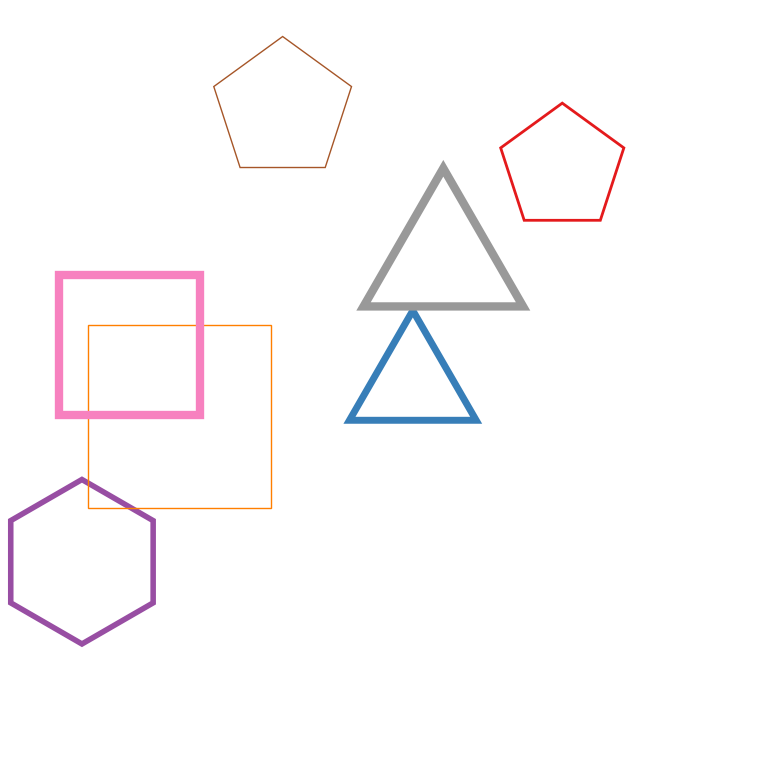[{"shape": "pentagon", "thickness": 1, "radius": 0.42, "center": [0.73, 0.782]}, {"shape": "triangle", "thickness": 2.5, "radius": 0.48, "center": [0.536, 0.502]}, {"shape": "hexagon", "thickness": 2, "radius": 0.53, "center": [0.106, 0.27]}, {"shape": "square", "thickness": 0.5, "radius": 0.59, "center": [0.233, 0.459]}, {"shape": "pentagon", "thickness": 0.5, "radius": 0.47, "center": [0.367, 0.859]}, {"shape": "square", "thickness": 3, "radius": 0.46, "center": [0.169, 0.552]}, {"shape": "triangle", "thickness": 3, "radius": 0.6, "center": [0.576, 0.662]}]